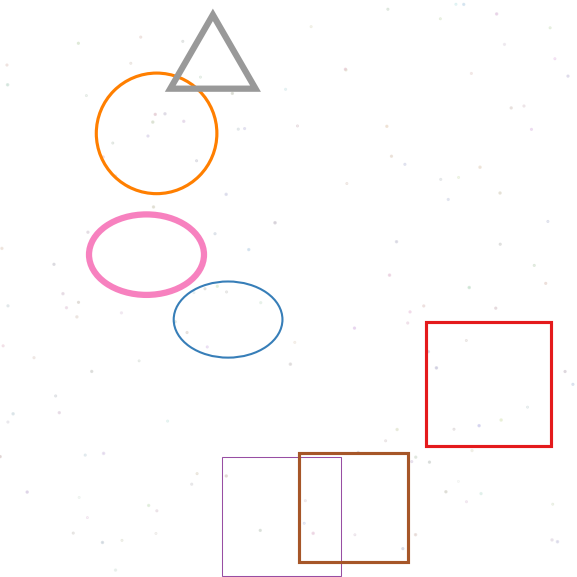[{"shape": "square", "thickness": 1.5, "radius": 0.54, "center": [0.846, 0.334]}, {"shape": "oval", "thickness": 1, "radius": 0.47, "center": [0.395, 0.446]}, {"shape": "square", "thickness": 0.5, "radius": 0.51, "center": [0.487, 0.105]}, {"shape": "circle", "thickness": 1.5, "radius": 0.52, "center": [0.271, 0.768]}, {"shape": "square", "thickness": 1.5, "radius": 0.47, "center": [0.612, 0.121]}, {"shape": "oval", "thickness": 3, "radius": 0.5, "center": [0.254, 0.558]}, {"shape": "triangle", "thickness": 3, "radius": 0.43, "center": [0.369, 0.888]}]